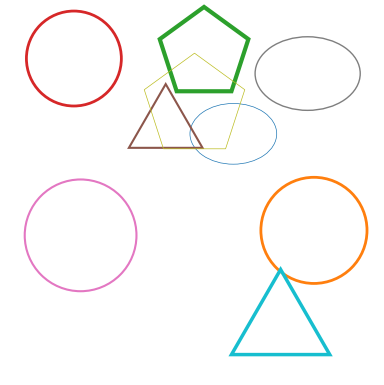[{"shape": "oval", "thickness": 0.5, "radius": 0.56, "center": [0.606, 0.652]}, {"shape": "circle", "thickness": 2, "radius": 0.69, "center": [0.815, 0.402]}, {"shape": "pentagon", "thickness": 3, "radius": 0.61, "center": [0.53, 0.861]}, {"shape": "circle", "thickness": 2, "radius": 0.62, "center": [0.192, 0.848]}, {"shape": "triangle", "thickness": 1.5, "radius": 0.55, "center": [0.43, 0.671]}, {"shape": "circle", "thickness": 1.5, "radius": 0.73, "center": [0.209, 0.389]}, {"shape": "oval", "thickness": 1, "radius": 0.68, "center": [0.799, 0.809]}, {"shape": "pentagon", "thickness": 0.5, "radius": 0.69, "center": [0.505, 0.725]}, {"shape": "triangle", "thickness": 2.5, "radius": 0.74, "center": [0.729, 0.153]}]